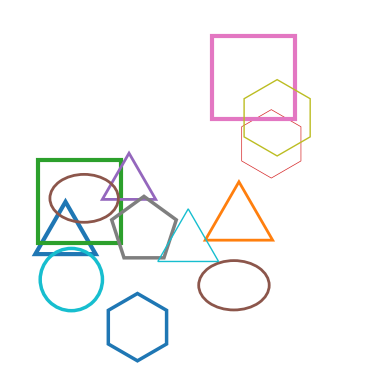[{"shape": "triangle", "thickness": 3, "radius": 0.45, "center": [0.17, 0.385]}, {"shape": "hexagon", "thickness": 2.5, "radius": 0.44, "center": [0.357, 0.15]}, {"shape": "triangle", "thickness": 2, "radius": 0.51, "center": [0.621, 0.427]}, {"shape": "square", "thickness": 3, "radius": 0.54, "center": [0.207, 0.477]}, {"shape": "hexagon", "thickness": 0.5, "radius": 0.44, "center": [0.705, 0.626]}, {"shape": "triangle", "thickness": 2, "radius": 0.4, "center": [0.335, 0.522]}, {"shape": "oval", "thickness": 2, "radius": 0.46, "center": [0.608, 0.259]}, {"shape": "oval", "thickness": 2, "radius": 0.44, "center": [0.219, 0.485]}, {"shape": "square", "thickness": 3, "radius": 0.54, "center": [0.658, 0.798]}, {"shape": "pentagon", "thickness": 2.5, "radius": 0.44, "center": [0.374, 0.402]}, {"shape": "hexagon", "thickness": 1, "radius": 0.5, "center": [0.72, 0.694]}, {"shape": "triangle", "thickness": 1, "radius": 0.46, "center": [0.489, 0.366]}, {"shape": "circle", "thickness": 2.5, "radius": 0.4, "center": [0.185, 0.274]}]